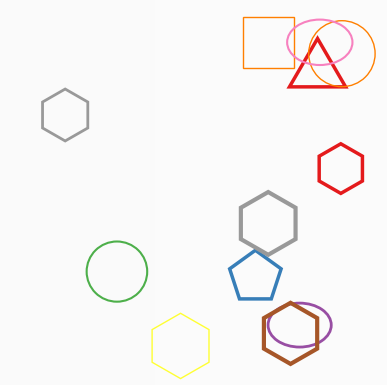[{"shape": "hexagon", "thickness": 2.5, "radius": 0.32, "center": [0.88, 0.562]}, {"shape": "triangle", "thickness": 2.5, "radius": 0.42, "center": [0.819, 0.816]}, {"shape": "pentagon", "thickness": 2.5, "radius": 0.35, "center": [0.659, 0.28]}, {"shape": "circle", "thickness": 1.5, "radius": 0.39, "center": [0.302, 0.295]}, {"shape": "oval", "thickness": 2, "radius": 0.41, "center": [0.773, 0.156]}, {"shape": "square", "thickness": 1, "radius": 0.33, "center": [0.692, 0.889]}, {"shape": "circle", "thickness": 1, "radius": 0.43, "center": [0.882, 0.861]}, {"shape": "hexagon", "thickness": 1, "radius": 0.42, "center": [0.466, 0.101]}, {"shape": "hexagon", "thickness": 3, "radius": 0.4, "center": [0.75, 0.134]}, {"shape": "oval", "thickness": 1.5, "radius": 0.42, "center": [0.825, 0.89]}, {"shape": "hexagon", "thickness": 2, "radius": 0.34, "center": [0.168, 0.701]}, {"shape": "hexagon", "thickness": 3, "radius": 0.41, "center": [0.692, 0.42]}]